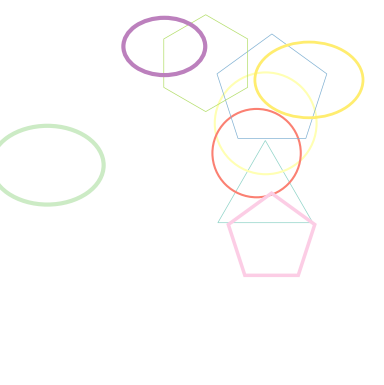[{"shape": "triangle", "thickness": 0.5, "radius": 0.71, "center": [0.689, 0.493]}, {"shape": "circle", "thickness": 1.5, "radius": 0.66, "center": [0.69, 0.68]}, {"shape": "circle", "thickness": 1.5, "radius": 0.57, "center": [0.666, 0.602]}, {"shape": "pentagon", "thickness": 0.5, "radius": 0.75, "center": [0.706, 0.762]}, {"shape": "hexagon", "thickness": 0.5, "radius": 0.63, "center": [0.534, 0.836]}, {"shape": "pentagon", "thickness": 2.5, "radius": 0.59, "center": [0.705, 0.38]}, {"shape": "oval", "thickness": 3, "radius": 0.53, "center": [0.427, 0.879]}, {"shape": "oval", "thickness": 3, "radius": 0.73, "center": [0.123, 0.571]}, {"shape": "oval", "thickness": 2, "radius": 0.7, "center": [0.802, 0.792]}]